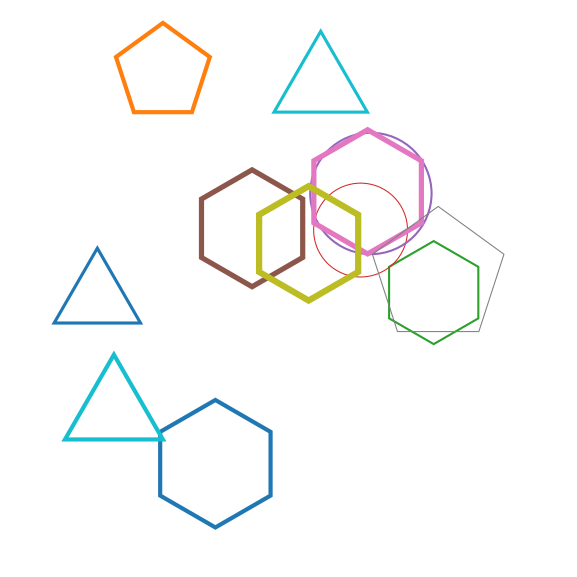[{"shape": "hexagon", "thickness": 2, "radius": 0.55, "center": [0.373, 0.196]}, {"shape": "triangle", "thickness": 1.5, "radius": 0.43, "center": [0.169, 0.483]}, {"shape": "pentagon", "thickness": 2, "radius": 0.43, "center": [0.282, 0.874]}, {"shape": "hexagon", "thickness": 1, "radius": 0.45, "center": [0.751, 0.492]}, {"shape": "circle", "thickness": 0.5, "radius": 0.41, "center": [0.624, 0.601]}, {"shape": "circle", "thickness": 1, "radius": 0.53, "center": [0.642, 0.664]}, {"shape": "hexagon", "thickness": 2.5, "radius": 0.51, "center": [0.437, 0.604]}, {"shape": "hexagon", "thickness": 2.5, "radius": 0.54, "center": [0.637, 0.667]}, {"shape": "pentagon", "thickness": 0.5, "radius": 0.6, "center": [0.759, 0.522]}, {"shape": "hexagon", "thickness": 3, "radius": 0.5, "center": [0.534, 0.578]}, {"shape": "triangle", "thickness": 1.5, "radius": 0.47, "center": [0.555, 0.852]}, {"shape": "triangle", "thickness": 2, "radius": 0.49, "center": [0.197, 0.287]}]